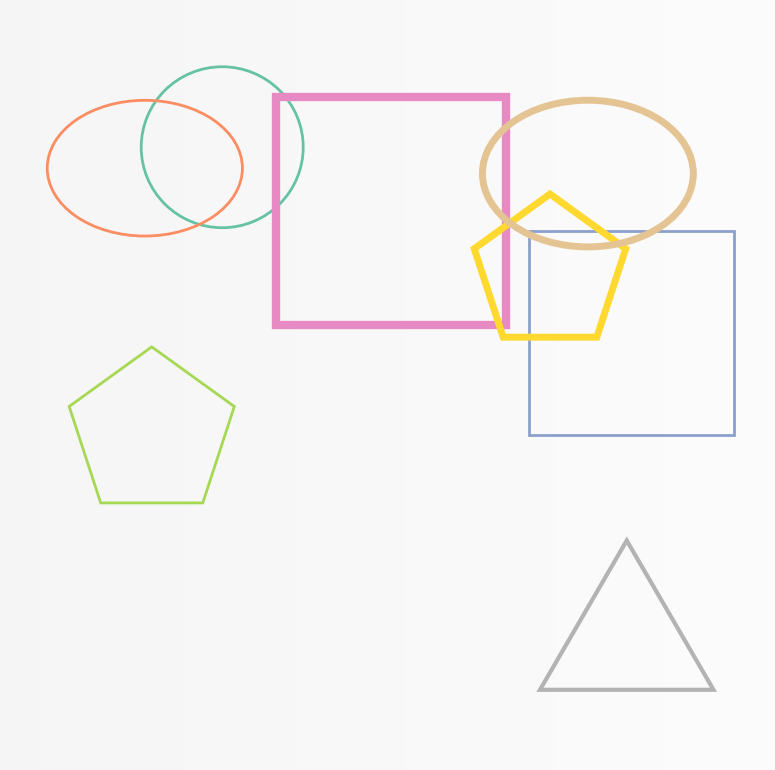[{"shape": "circle", "thickness": 1, "radius": 0.52, "center": [0.287, 0.809]}, {"shape": "oval", "thickness": 1, "radius": 0.63, "center": [0.187, 0.782]}, {"shape": "square", "thickness": 1, "radius": 0.66, "center": [0.815, 0.567]}, {"shape": "square", "thickness": 3, "radius": 0.74, "center": [0.504, 0.726]}, {"shape": "pentagon", "thickness": 1, "radius": 0.56, "center": [0.196, 0.437]}, {"shape": "pentagon", "thickness": 2.5, "radius": 0.51, "center": [0.71, 0.645]}, {"shape": "oval", "thickness": 2.5, "radius": 0.68, "center": [0.759, 0.775]}, {"shape": "triangle", "thickness": 1.5, "radius": 0.65, "center": [0.809, 0.169]}]